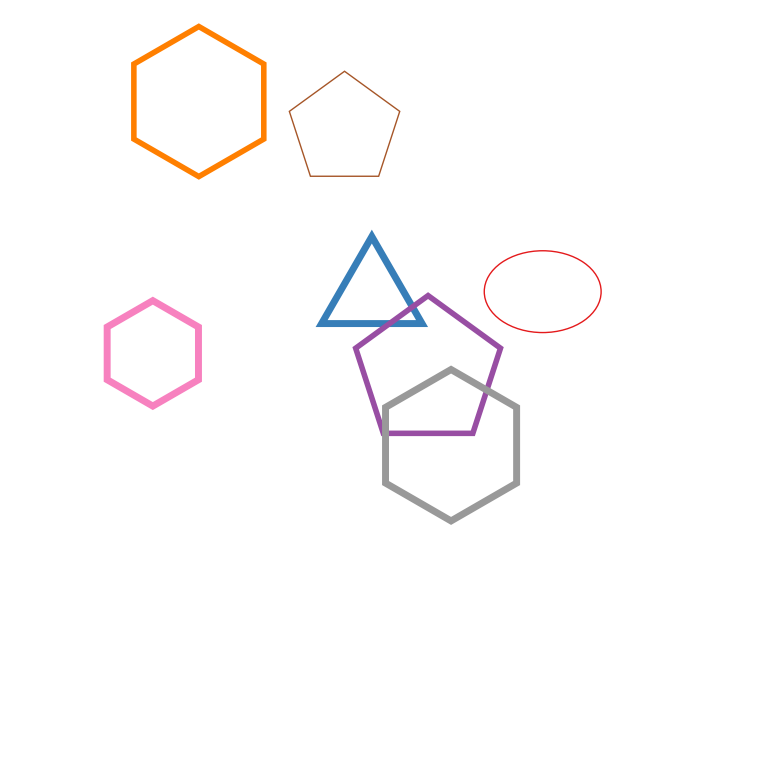[{"shape": "oval", "thickness": 0.5, "radius": 0.38, "center": [0.705, 0.621]}, {"shape": "triangle", "thickness": 2.5, "radius": 0.38, "center": [0.483, 0.617]}, {"shape": "pentagon", "thickness": 2, "radius": 0.49, "center": [0.556, 0.517]}, {"shape": "hexagon", "thickness": 2, "radius": 0.49, "center": [0.258, 0.868]}, {"shape": "pentagon", "thickness": 0.5, "radius": 0.38, "center": [0.447, 0.832]}, {"shape": "hexagon", "thickness": 2.5, "radius": 0.34, "center": [0.198, 0.541]}, {"shape": "hexagon", "thickness": 2.5, "radius": 0.49, "center": [0.586, 0.422]}]